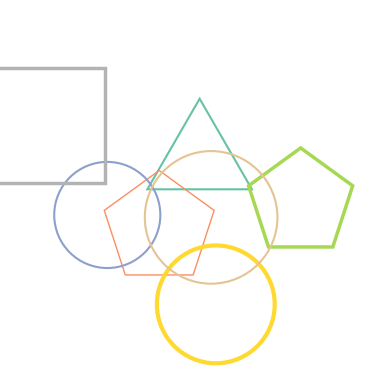[{"shape": "triangle", "thickness": 1.5, "radius": 0.78, "center": [0.519, 0.587]}, {"shape": "pentagon", "thickness": 1, "radius": 0.75, "center": [0.414, 0.407]}, {"shape": "circle", "thickness": 1.5, "radius": 0.69, "center": [0.279, 0.442]}, {"shape": "pentagon", "thickness": 2.5, "radius": 0.71, "center": [0.781, 0.474]}, {"shape": "circle", "thickness": 3, "radius": 0.77, "center": [0.561, 0.209]}, {"shape": "circle", "thickness": 1.5, "radius": 0.86, "center": [0.548, 0.435]}, {"shape": "square", "thickness": 2.5, "radius": 0.75, "center": [0.123, 0.674]}]